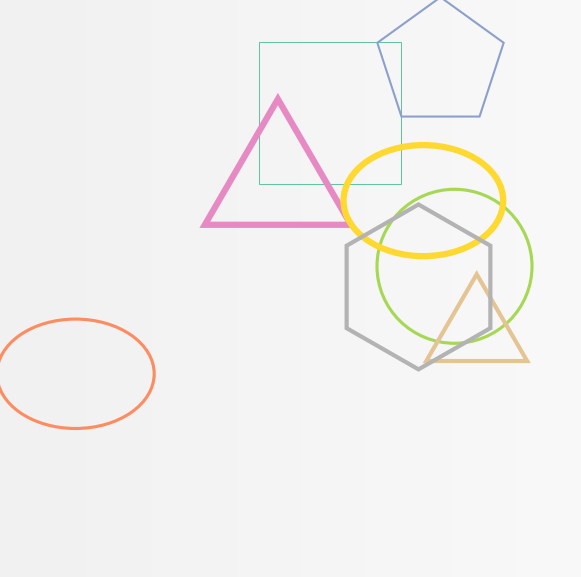[{"shape": "square", "thickness": 0.5, "radius": 0.61, "center": [0.568, 0.803]}, {"shape": "oval", "thickness": 1.5, "radius": 0.68, "center": [0.13, 0.352]}, {"shape": "pentagon", "thickness": 1, "radius": 0.57, "center": [0.758, 0.89]}, {"shape": "triangle", "thickness": 3, "radius": 0.73, "center": [0.478, 0.682]}, {"shape": "circle", "thickness": 1.5, "radius": 0.67, "center": [0.782, 0.538]}, {"shape": "oval", "thickness": 3, "radius": 0.69, "center": [0.728, 0.652]}, {"shape": "triangle", "thickness": 2, "radius": 0.5, "center": [0.82, 0.424]}, {"shape": "hexagon", "thickness": 2, "radius": 0.71, "center": [0.72, 0.502]}]